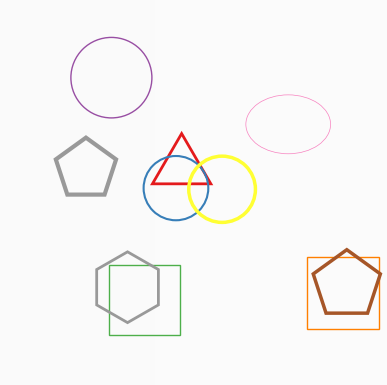[{"shape": "triangle", "thickness": 2, "radius": 0.44, "center": [0.469, 0.566]}, {"shape": "circle", "thickness": 1.5, "radius": 0.42, "center": [0.454, 0.511]}, {"shape": "square", "thickness": 1, "radius": 0.46, "center": [0.372, 0.221]}, {"shape": "circle", "thickness": 1, "radius": 0.52, "center": [0.287, 0.798]}, {"shape": "square", "thickness": 1, "radius": 0.46, "center": [0.886, 0.239]}, {"shape": "circle", "thickness": 2.5, "radius": 0.43, "center": [0.573, 0.508]}, {"shape": "pentagon", "thickness": 2.5, "radius": 0.46, "center": [0.895, 0.26]}, {"shape": "oval", "thickness": 0.5, "radius": 0.55, "center": [0.744, 0.677]}, {"shape": "pentagon", "thickness": 3, "radius": 0.41, "center": [0.222, 0.561]}, {"shape": "hexagon", "thickness": 2, "radius": 0.46, "center": [0.329, 0.254]}]